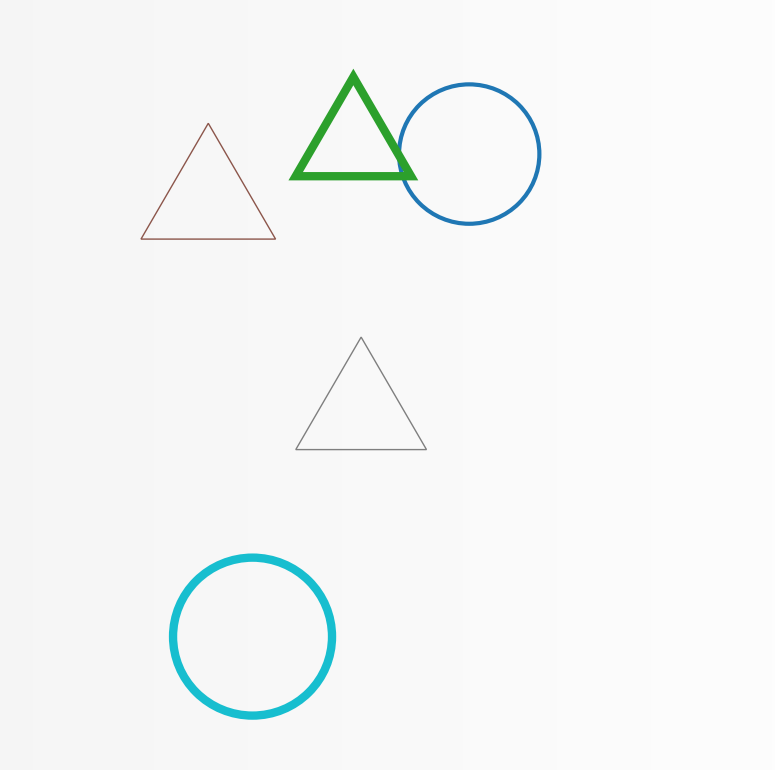[{"shape": "circle", "thickness": 1.5, "radius": 0.45, "center": [0.605, 0.8]}, {"shape": "triangle", "thickness": 3, "radius": 0.43, "center": [0.456, 0.814]}, {"shape": "triangle", "thickness": 0.5, "radius": 0.5, "center": [0.269, 0.74]}, {"shape": "triangle", "thickness": 0.5, "radius": 0.49, "center": [0.466, 0.465]}, {"shape": "circle", "thickness": 3, "radius": 0.51, "center": [0.326, 0.173]}]